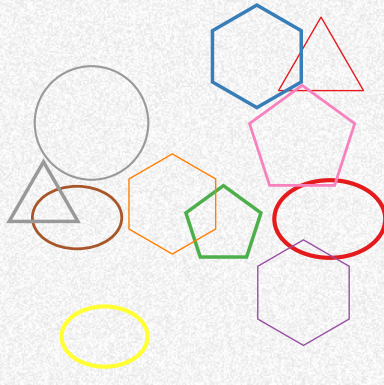[{"shape": "oval", "thickness": 3, "radius": 0.72, "center": [0.857, 0.431]}, {"shape": "triangle", "thickness": 1, "radius": 0.64, "center": [0.834, 0.828]}, {"shape": "hexagon", "thickness": 2.5, "radius": 0.67, "center": [0.667, 0.854]}, {"shape": "pentagon", "thickness": 2.5, "radius": 0.51, "center": [0.58, 0.415]}, {"shape": "hexagon", "thickness": 1, "radius": 0.69, "center": [0.788, 0.24]}, {"shape": "hexagon", "thickness": 1, "radius": 0.65, "center": [0.448, 0.47]}, {"shape": "oval", "thickness": 3, "radius": 0.56, "center": [0.272, 0.126]}, {"shape": "oval", "thickness": 2, "radius": 0.58, "center": [0.2, 0.435]}, {"shape": "pentagon", "thickness": 2, "radius": 0.72, "center": [0.785, 0.635]}, {"shape": "triangle", "thickness": 2.5, "radius": 0.52, "center": [0.113, 0.476]}, {"shape": "circle", "thickness": 1.5, "radius": 0.74, "center": [0.238, 0.681]}]